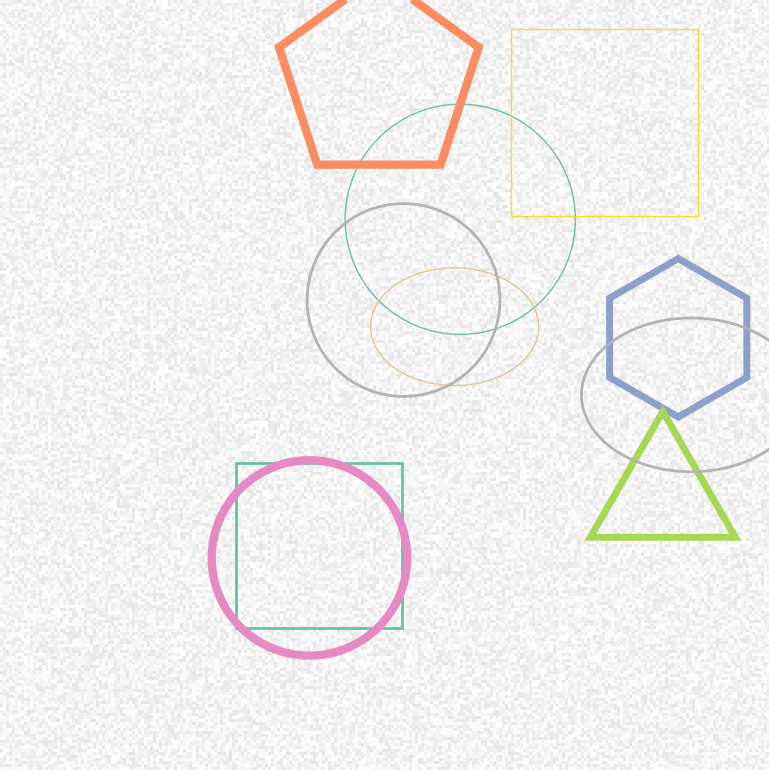[{"shape": "circle", "thickness": 0.5, "radius": 0.75, "center": [0.598, 0.715]}, {"shape": "square", "thickness": 1, "radius": 0.54, "center": [0.414, 0.291]}, {"shape": "pentagon", "thickness": 3, "radius": 0.68, "center": [0.492, 0.896]}, {"shape": "hexagon", "thickness": 2.5, "radius": 0.51, "center": [0.881, 0.561]}, {"shape": "circle", "thickness": 3, "radius": 0.63, "center": [0.402, 0.275]}, {"shape": "triangle", "thickness": 2.5, "radius": 0.54, "center": [0.861, 0.357]}, {"shape": "square", "thickness": 0.5, "radius": 0.61, "center": [0.784, 0.841]}, {"shape": "oval", "thickness": 0.5, "radius": 0.55, "center": [0.59, 0.576]}, {"shape": "oval", "thickness": 1, "radius": 0.71, "center": [0.898, 0.487]}, {"shape": "circle", "thickness": 1, "radius": 0.63, "center": [0.524, 0.61]}]